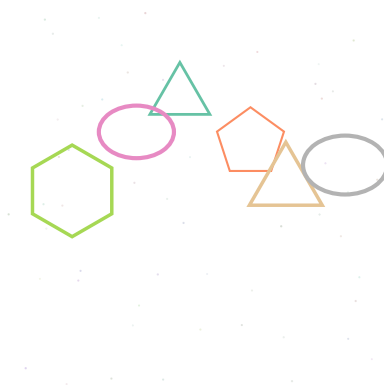[{"shape": "triangle", "thickness": 2, "radius": 0.45, "center": [0.467, 0.748]}, {"shape": "pentagon", "thickness": 1.5, "radius": 0.46, "center": [0.651, 0.63]}, {"shape": "oval", "thickness": 3, "radius": 0.49, "center": [0.354, 0.657]}, {"shape": "hexagon", "thickness": 2.5, "radius": 0.59, "center": [0.187, 0.504]}, {"shape": "triangle", "thickness": 2.5, "radius": 0.55, "center": [0.742, 0.522]}, {"shape": "oval", "thickness": 3, "radius": 0.55, "center": [0.896, 0.571]}]